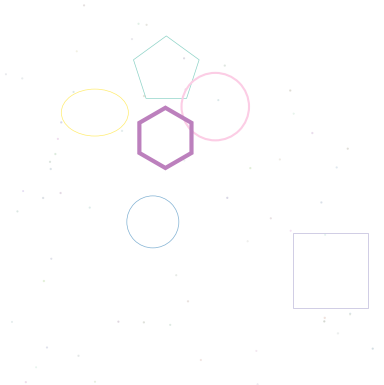[{"shape": "pentagon", "thickness": 0.5, "radius": 0.45, "center": [0.432, 0.817]}, {"shape": "square", "thickness": 0.5, "radius": 0.49, "center": [0.859, 0.298]}, {"shape": "circle", "thickness": 0.5, "radius": 0.34, "center": [0.397, 0.424]}, {"shape": "circle", "thickness": 1.5, "radius": 0.44, "center": [0.559, 0.723]}, {"shape": "hexagon", "thickness": 3, "radius": 0.39, "center": [0.43, 0.642]}, {"shape": "oval", "thickness": 0.5, "radius": 0.44, "center": [0.246, 0.708]}]